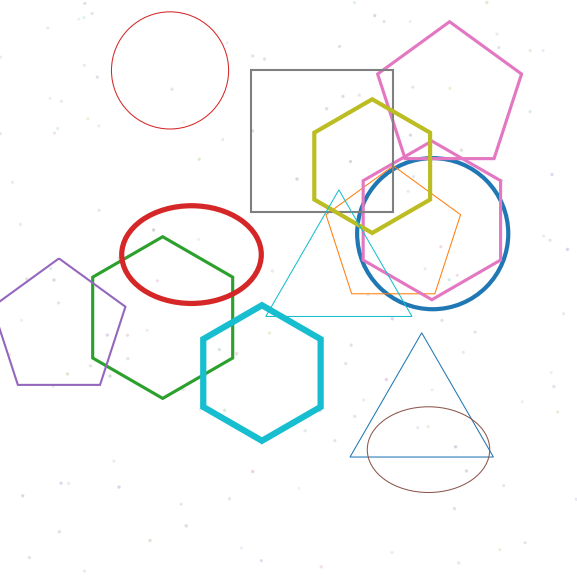[{"shape": "triangle", "thickness": 0.5, "radius": 0.72, "center": [0.73, 0.279]}, {"shape": "circle", "thickness": 2, "radius": 0.65, "center": [0.749, 0.595]}, {"shape": "pentagon", "thickness": 0.5, "radius": 0.61, "center": [0.681, 0.59]}, {"shape": "hexagon", "thickness": 1.5, "radius": 0.7, "center": [0.282, 0.449]}, {"shape": "oval", "thickness": 2.5, "radius": 0.6, "center": [0.332, 0.558]}, {"shape": "circle", "thickness": 0.5, "radius": 0.51, "center": [0.294, 0.877]}, {"shape": "pentagon", "thickness": 1, "radius": 0.61, "center": [0.102, 0.431]}, {"shape": "oval", "thickness": 0.5, "radius": 0.53, "center": [0.742, 0.221]}, {"shape": "hexagon", "thickness": 1.5, "radius": 0.69, "center": [0.748, 0.618]}, {"shape": "pentagon", "thickness": 1.5, "radius": 0.66, "center": [0.778, 0.83]}, {"shape": "square", "thickness": 1, "radius": 0.61, "center": [0.558, 0.755]}, {"shape": "hexagon", "thickness": 2, "radius": 0.58, "center": [0.645, 0.711]}, {"shape": "triangle", "thickness": 0.5, "radius": 0.73, "center": [0.587, 0.524]}, {"shape": "hexagon", "thickness": 3, "radius": 0.59, "center": [0.454, 0.353]}]